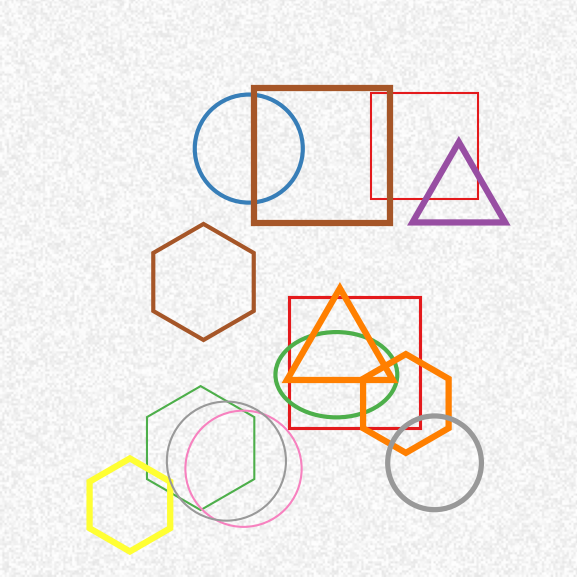[{"shape": "square", "thickness": 1.5, "radius": 0.57, "center": [0.614, 0.372]}, {"shape": "square", "thickness": 1, "radius": 0.46, "center": [0.735, 0.747]}, {"shape": "circle", "thickness": 2, "radius": 0.47, "center": [0.431, 0.742]}, {"shape": "oval", "thickness": 2, "radius": 0.53, "center": [0.582, 0.35]}, {"shape": "hexagon", "thickness": 1, "radius": 0.54, "center": [0.347, 0.223]}, {"shape": "triangle", "thickness": 3, "radius": 0.46, "center": [0.795, 0.66]}, {"shape": "triangle", "thickness": 3, "radius": 0.53, "center": [0.589, 0.394]}, {"shape": "hexagon", "thickness": 3, "radius": 0.43, "center": [0.703, 0.3]}, {"shape": "hexagon", "thickness": 3, "radius": 0.4, "center": [0.225, 0.125]}, {"shape": "square", "thickness": 3, "radius": 0.59, "center": [0.557, 0.73]}, {"shape": "hexagon", "thickness": 2, "radius": 0.5, "center": [0.352, 0.511]}, {"shape": "circle", "thickness": 1, "radius": 0.5, "center": [0.422, 0.187]}, {"shape": "circle", "thickness": 1, "radius": 0.52, "center": [0.392, 0.201]}, {"shape": "circle", "thickness": 2.5, "radius": 0.41, "center": [0.752, 0.198]}]